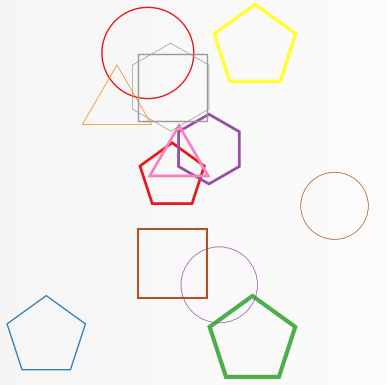[{"shape": "circle", "thickness": 1, "radius": 0.59, "center": [0.382, 0.862]}, {"shape": "pentagon", "thickness": 2, "radius": 0.44, "center": [0.444, 0.542]}, {"shape": "pentagon", "thickness": 1, "radius": 0.53, "center": [0.119, 0.126]}, {"shape": "pentagon", "thickness": 3, "radius": 0.58, "center": [0.651, 0.115]}, {"shape": "circle", "thickness": 0.5, "radius": 0.49, "center": [0.566, 0.26]}, {"shape": "hexagon", "thickness": 2, "radius": 0.45, "center": [0.539, 0.613]}, {"shape": "triangle", "thickness": 0.5, "radius": 0.52, "center": [0.302, 0.728]}, {"shape": "pentagon", "thickness": 2.5, "radius": 0.55, "center": [0.658, 0.878]}, {"shape": "square", "thickness": 1.5, "radius": 0.45, "center": [0.446, 0.316]}, {"shape": "circle", "thickness": 0.5, "radius": 0.44, "center": [0.863, 0.465]}, {"shape": "triangle", "thickness": 2, "radius": 0.44, "center": [0.462, 0.587]}, {"shape": "square", "thickness": 1, "radius": 0.44, "center": [0.445, 0.773]}, {"shape": "hexagon", "thickness": 0.5, "radius": 0.57, "center": [0.44, 0.774]}]